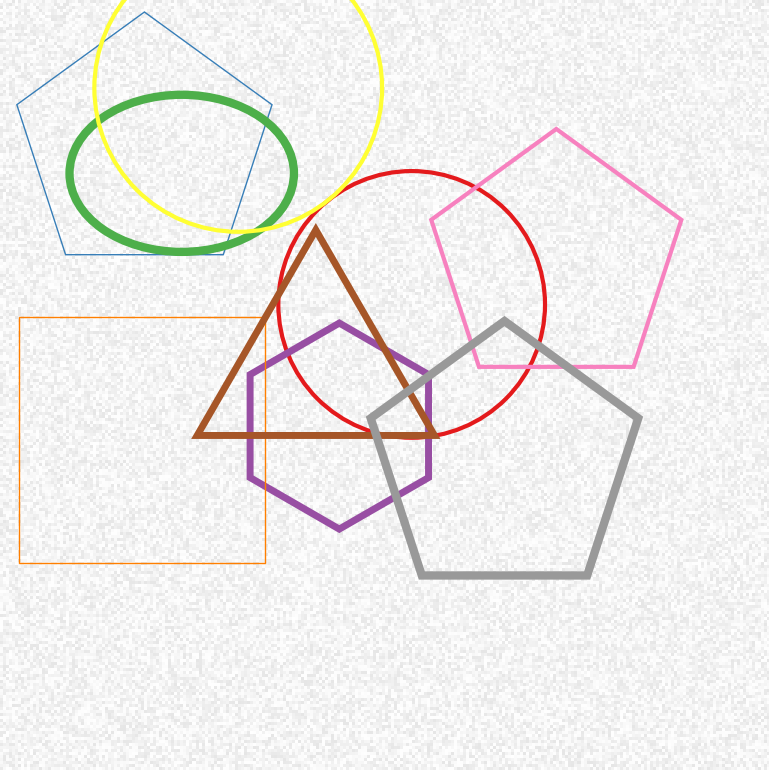[{"shape": "circle", "thickness": 1.5, "radius": 0.87, "center": [0.535, 0.605]}, {"shape": "pentagon", "thickness": 0.5, "radius": 0.87, "center": [0.188, 0.81]}, {"shape": "oval", "thickness": 3, "radius": 0.73, "center": [0.236, 0.775]}, {"shape": "hexagon", "thickness": 2.5, "radius": 0.67, "center": [0.441, 0.447]}, {"shape": "square", "thickness": 0.5, "radius": 0.8, "center": [0.184, 0.429]}, {"shape": "circle", "thickness": 1.5, "radius": 0.93, "center": [0.309, 0.886]}, {"shape": "triangle", "thickness": 2.5, "radius": 0.89, "center": [0.41, 0.523]}, {"shape": "pentagon", "thickness": 1.5, "radius": 0.85, "center": [0.722, 0.662]}, {"shape": "pentagon", "thickness": 3, "radius": 0.91, "center": [0.655, 0.4]}]